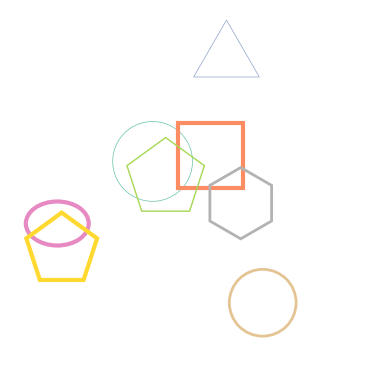[{"shape": "circle", "thickness": 0.5, "radius": 0.52, "center": [0.396, 0.581]}, {"shape": "square", "thickness": 3, "radius": 0.42, "center": [0.548, 0.597]}, {"shape": "triangle", "thickness": 0.5, "radius": 0.49, "center": [0.588, 0.849]}, {"shape": "oval", "thickness": 3, "radius": 0.41, "center": [0.149, 0.419]}, {"shape": "pentagon", "thickness": 1, "radius": 0.53, "center": [0.43, 0.537]}, {"shape": "pentagon", "thickness": 3, "radius": 0.48, "center": [0.16, 0.351]}, {"shape": "circle", "thickness": 2, "radius": 0.43, "center": [0.682, 0.214]}, {"shape": "hexagon", "thickness": 2, "radius": 0.46, "center": [0.625, 0.472]}]